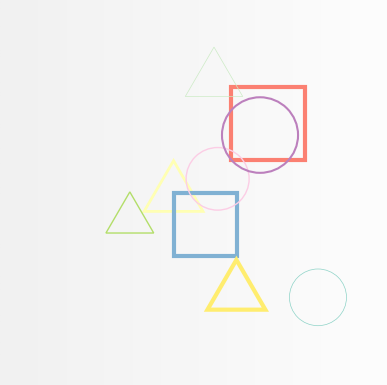[{"shape": "circle", "thickness": 0.5, "radius": 0.37, "center": [0.821, 0.228]}, {"shape": "triangle", "thickness": 2, "radius": 0.44, "center": [0.448, 0.495]}, {"shape": "square", "thickness": 3, "radius": 0.48, "center": [0.693, 0.68]}, {"shape": "square", "thickness": 3, "radius": 0.41, "center": [0.529, 0.417]}, {"shape": "triangle", "thickness": 1, "radius": 0.36, "center": [0.335, 0.43]}, {"shape": "circle", "thickness": 1, "radius": 0.41, "center": [0.562, 0.536]}, {"shape": "circle", "thickness": 1.5, "radius": 0.49, "center": [0.671, 0.649]}, {"shape": "triangle", "thickness": 0.5, "radius": 0.43, "center": [0.552, 0.792]}, {"shape": "triangle", "thickness": 3, "radius": 0.43, "center": [0.61, 0.239]}]